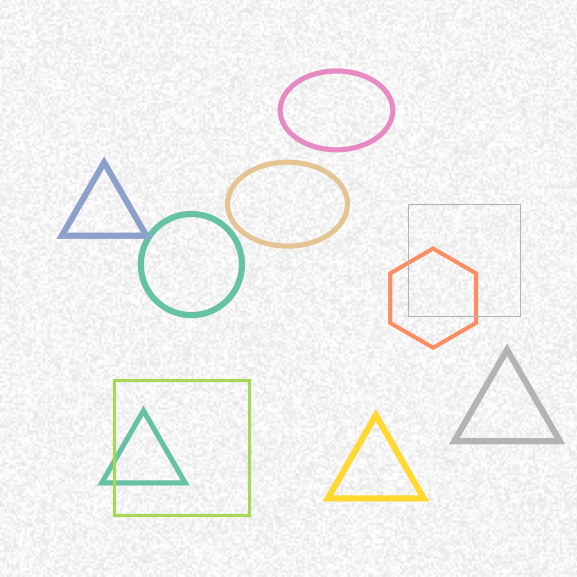[{"shape": "circle", "thickness": 3, "radius": 0.44, "center": [0.331, 0.541]}, {"shape": "triangle", "thickness": 2.5, "radius": 0.42, "center": [0.248, 0.205]}, {"shape": "hexagon", "thickness": 2, "radius": 0.43, "center": [0.75, 0.483]}, {"shape": "triangle", "thickness": 3, "radius": 0.42, "center": [0.18, 0.633]}, {"shape": "oval", "thickness": 2.5, "radius": 0.49, "center": [0.583, 0.808]}, {"shape": "square", "thickness": 1.5, "radius": 0.58, "center": [0.315, 0.225]}, {"shape": "triangle", "thickness": 3, "radius": 0.48, "center": [0.651, 0.184]}, {"shape": "oval", "thickness": 2.5, "radius": 0.52, "center": [0.498, 0.646]}, {"shape": "square", "thickness": 0.5, "radius": 0.48, "center": [0.804, 0.549]}, {"shape": "triangle", "thickness": 3, "radius": 0.53, "center": [0.878, 0.288]}]